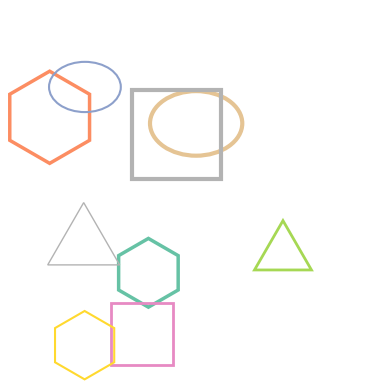[{"shape": "hexagon", "thickness": 2.5, "radius": 0.45, "center": [0.385, 0.291]}, {"shape": "hexagon", "thickness": 2.5, "radius": 0.6, "center": [0.129, 0.695]}, {"shape": "oval", "thickness": 1.5, "radius": 0.47, "center": [0.221, 0.774]}, {"shape": "square", "thickness": 2, "radius": 0.4, "center": [0.369, 0.133]}, {"shape": "triangle", "thickness": 2, "radius": 0.43, "center": [0.735, 0.342]}, {"shape": "hexagon", "thickness": 1.5, "radius": 0.44, "center": [0.22, 0.103]}, {"shape": "oval", "thickness": 3, "radius": 0.6, "center": [0.509, 0.679]}, {"shape": "triangle", "thickness": 1, "radius": 0.54, "center": [0.217, 0.366]}, {"shape": "square", "thickness": 3, "radius": 0.58, "center": [0.458, 0.65]}]